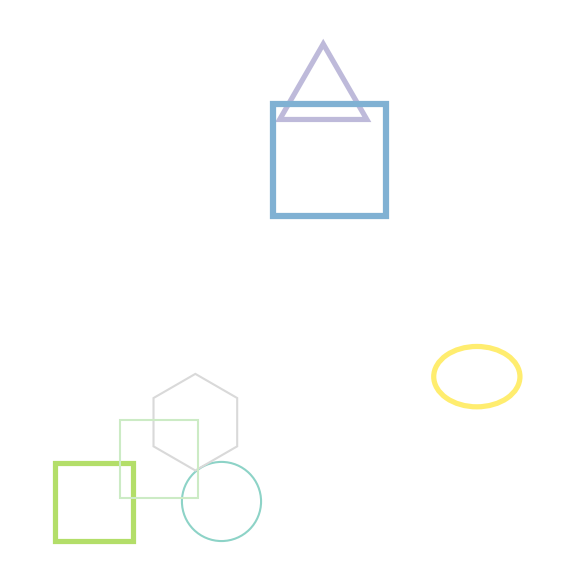[{"shape": "circle", "thickness": 1, "radius": 0.34, "center": [0.384, 0.131]}, {"shape": "triangle", "thickness": 2.5, "radius": 0.44, "center": [0.56, 0.836]}, {"shape": "square", "thickness": 3, "radius": 0.48, "center": [0.571, 0.721]}, {"shape": "square", "thickness": 2.5, "radius": 0.34, "center": [0.163, 0.13]}, {"shape": "hexagon", "thickness": 1, "radius": 0.42, "center": [0.338, 0.268]}, {"shape": "square", "thickness": 1, "radius": 0.33, "center": [0.275, 0.204]}, {"shape": "oval", "thickness": 2.5, "radius": 0.37, "center": [0.826, 0.347]}]